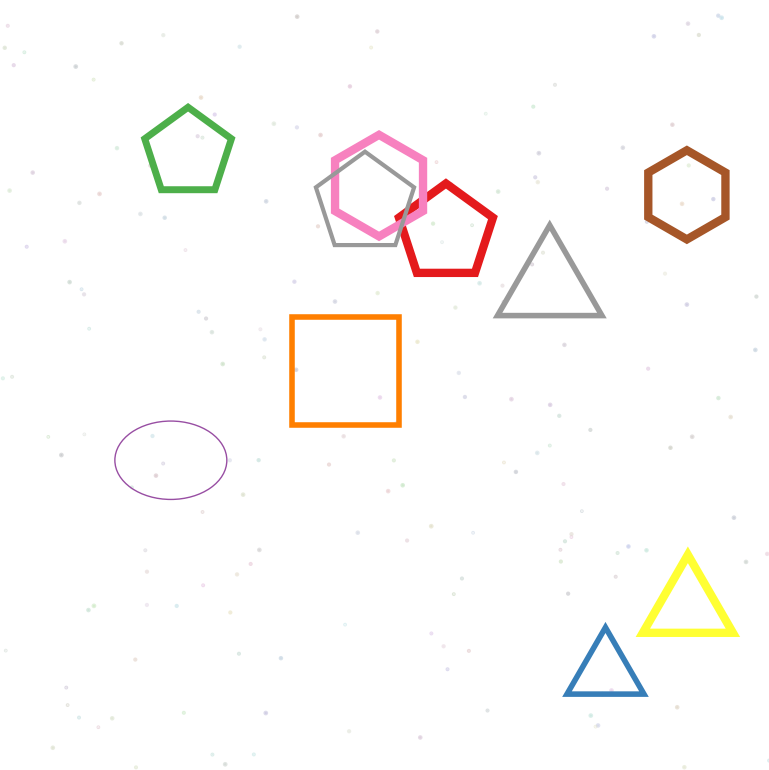[{"shape": "pentagon", "thickness": 3, "radius": 0.32, "center": [0.579, 0.698]}, {"shape": "triangle", "thickness": 2, "radius": 0.29, "center": [0.786, 0.127]}, {"shape": "pentagon", "thickness": 2.5, "radius": 0.3, "center": [0.244, 0.801]}, {"shape": "oval", "thickness": 0.5, "radius": 0.36, "center": [0.222, 0.402]}, {"shape": "square", "thickness": 2, "radius": 0.35, "center": [0.449, 0.518]}, {"shape": "triangle", "thickness": 3, "radius": 0.34, "center": [0.893, 0.212]}, {"shape": "hexagon", "thickness": 3, "radius": 0.29, "center": [0.892, 0.747]}, {"shape": "hexagon", "thickness": 3, "radius": 0.33, "center": [0.492, 0.759]}, {"shape": "triangle", "thickness": 2, "radius": 0.39, "center": [0.714, 0.629]}, {"shape": "pentagon", "thickness": 1.5, "radius": 0.34, "center": [0.474, 0.736]}]